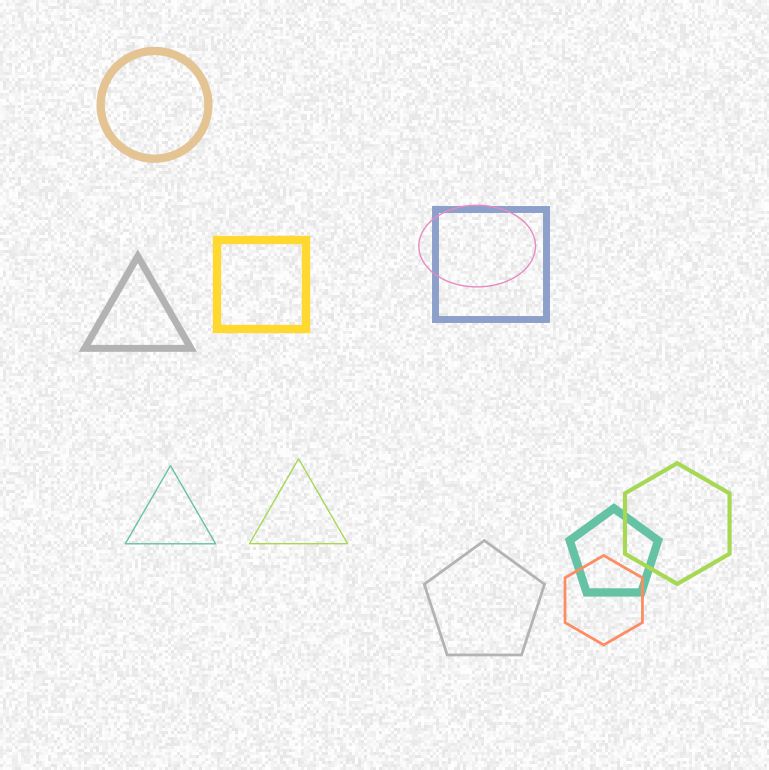[{"shape": "triangle", "thickness": 0.5, "radius": 0.34, "center": [0.221, 0.328]}, {"shape": "pentagon", "thickness": 3, "radius": 0.3, "center": [0.797, 0.279]}, {"shape": "hexagon", "thickness": 1, "radius": 0.29, "center": [0.784, 0.221]}, {"shape": "square", "thickness": 2.5, "radius": 0.36, "center": [0.637, 0.657]}, {"shape": "oval", "thickness": 0.5, "radius": 0.38, "center": [0.62, 0.68]}, {"shape": "hexagon", "thickness": 1.5, "radius": 0.39, "center": [0.88, 0.32]}, {"shape": "triangle", "thickness": 0.5, "radius": 0.37, "center": [0.388, 0.331]}, {"shape": "square", "thickness": 3, "radius": 0.29, "center": [0.34, 0.631]}, {"shape": "circle", "thickness": 3, "radius": 0.35, "center": [0.201, 0.864]}, {"shape": "triangle", "thickness": 2.5, "radius": 0.4, "center": [0.179, 0.587]}, {"shape": "pentagon", "thickness": 1, "radius": 0.41, "center": [0.629, 0.216]}]